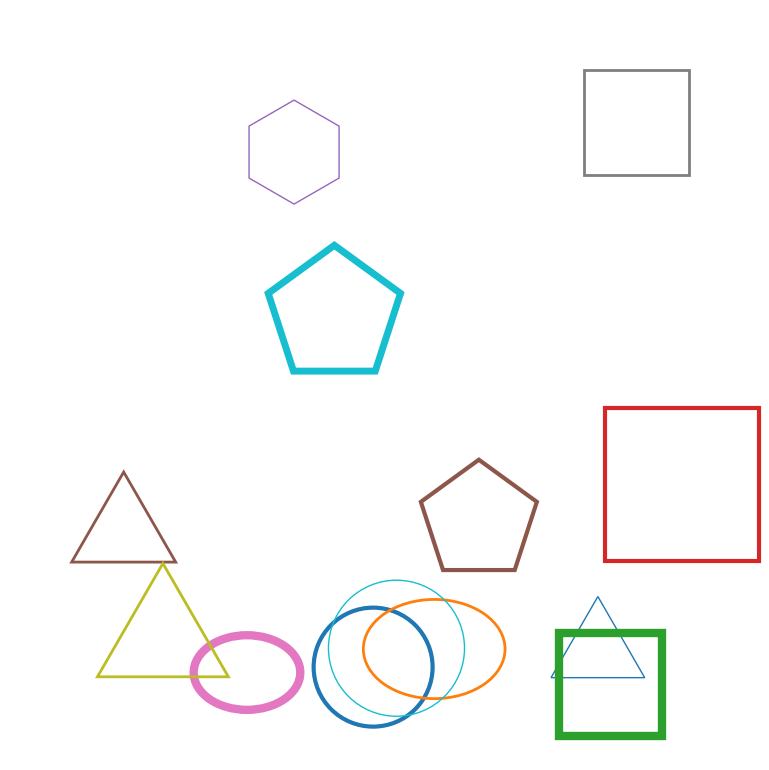[{"shape": "circle", "thickness": 1.5, "radius": 0.39, "center": [0.485, 0.134]}, {"shape": "triangle", "thickness": 0.5, "radius": 0.35, "center": [0.776, 0.155]}, {"shape": "oval", "thickness": 1, "radius": 0.46, "center": [0.564, 0.157]}, {"shape": "square", "thickness": 3, "radius": 0.33, "center": [0.793, 0.111]}, {"shape": "square", "thickness": 1.5, "radius": 0.5, "center": [0.886, 0.371]}, {"shape": "hexagon", "thickness": 0.5, "radius": 0.34, "center": [0.382, 0.802]}, {"shape": "pentagon", "thickness": 1.5, "radius": 0.4, "center": [0.622, 0.324]}, {"shape": "triangle", "thickness": 1, "radius": 0.39, "center": [0.161, 0.309]}, {"shape": "oval", "thickness": 3, "radius": 0.35, "center": [0.321, 0.127]}, {"shape": "square", "thickness": 1, "radius": 0.34, "center": [0.826, 0.841]}, {"shape": "triangle", "thickness": 1, "radius": 0.49, "center": [0.212, 0.17]}, {"shape": "pentagon", "thickness": 2.5, "radius": 0.45, "center": [0.434, 0.591]}, {"shape": "circle", "thickness": 0.5, "radius": 0.44, "center": [0.515, 0.158]}]